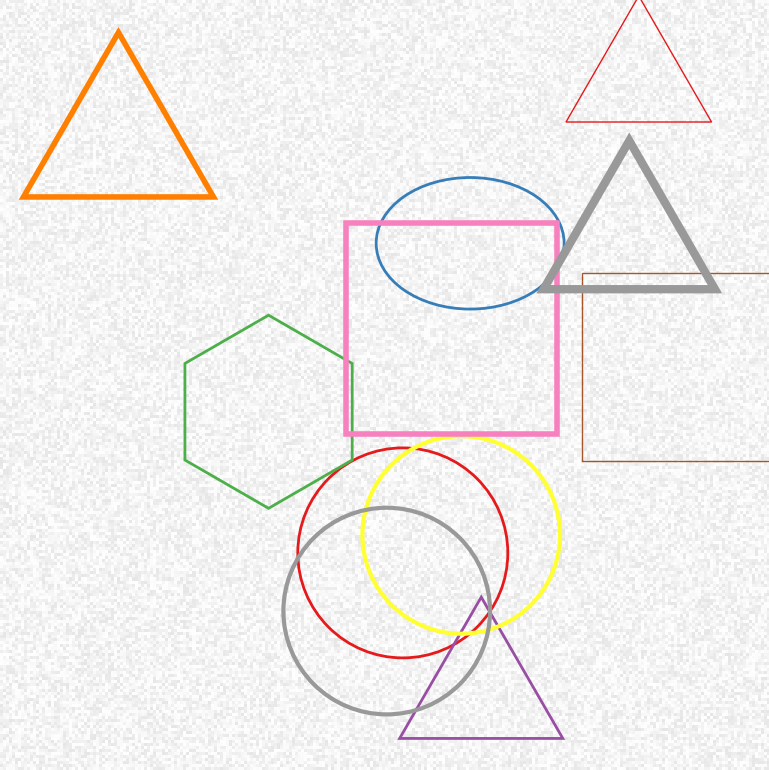[{"shape": "triangle", "thickness": 0.5, "radius": 0.55, "center": [0.83, 0.896]}, {"shape": "circle", "thickness": 1, "radius": 0.68, "center": [0.523, 0.282]}, {"shape": "oval", "thickness": 1, "radius": 0.61, "center": [0.611, 0.684]}, {"shape": "hexagon", "thickness": 1, "radius": 0.63, "center": [0.349, 0.465]}, {"shape": "triangle", "thickness": 1, "radius": 0.61, "center": [0.625, 0.102]}, {"shape": "triangle", "thickness": 2, "radius": 0.71, "center": [0.154, 0.815]}, {"shape": "circle", "thickness": 1.5, "radius": 0.64, "center": [0.599, 0.305]}, {"shape": "square", "thickness": 0.5, "radius": 0.61, "center": [0.878, 0.523]}, {"shape": "square", "thickness": 2, "radius": 0.69, "center": [0.586, 0.574]}, {"shape": "circle", "thickness": 1.5, "radius": 0.67, "center": [0.502, 0.206]}, {"shape": "triangle", "thickness": 3, "radius": 0.64, "center": [0.817, 0.689]}]